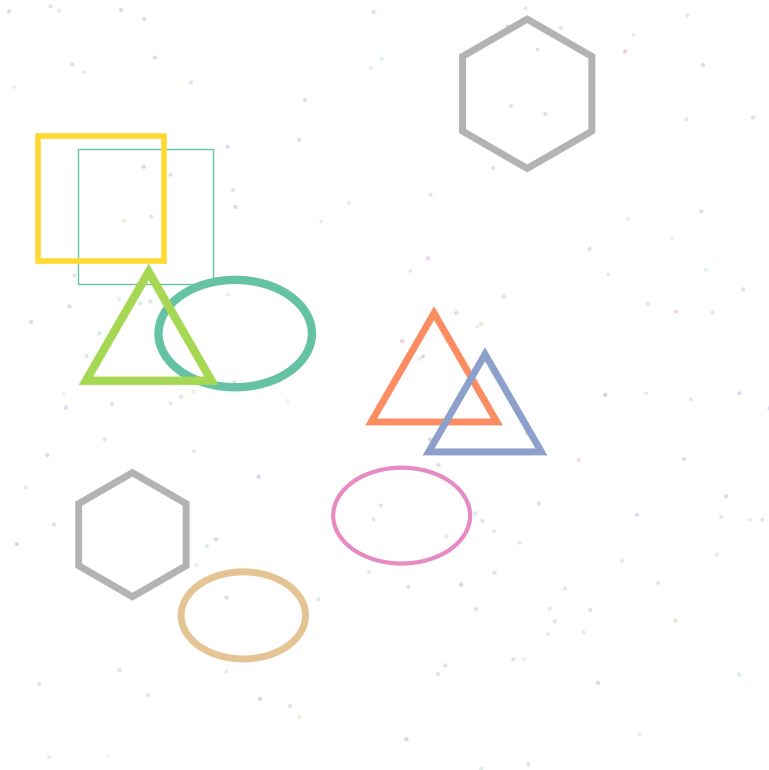[{"shape": "square", "thickness": 0.5, "radius": 0.44, "center": [0.189, 0.719]}, {"shape": "oval", "thickness": 3, "radius": 0.5, "center": [0.305, 0.567]}, {"shape": "triangle", "thickness": 2.5, "radius": 0.47, "center": [0.564, 0.499]}, {"shape": "triangle", "thickness": 2.5, "radius": 0.42, "center": [0.63, 0.455]}, {"shape": "oval", "thickness": 1.5, "radius": 0.44, "center": [0.522, 0.33]}, {"shape": "triangle", "thickness": 3, "radius": 0.47, "center": [0.193, 0.553]}, {"shape": "square", "thickness": 2, "radius": 0.41, "center": [0.131, 0.742]}, {"shape": "oval", "thickness": 2.5, "radius": 0.4, "center": [0.316, 0.201]}, {"shape": "hexagon", "thickness": 2.5, "radius": 0.4, "center": [0.172, 0.306]}, {"shape": "hexagon", "thickness": 2.5, "radius": 0.48, "center": [0.685, 0.878]}]